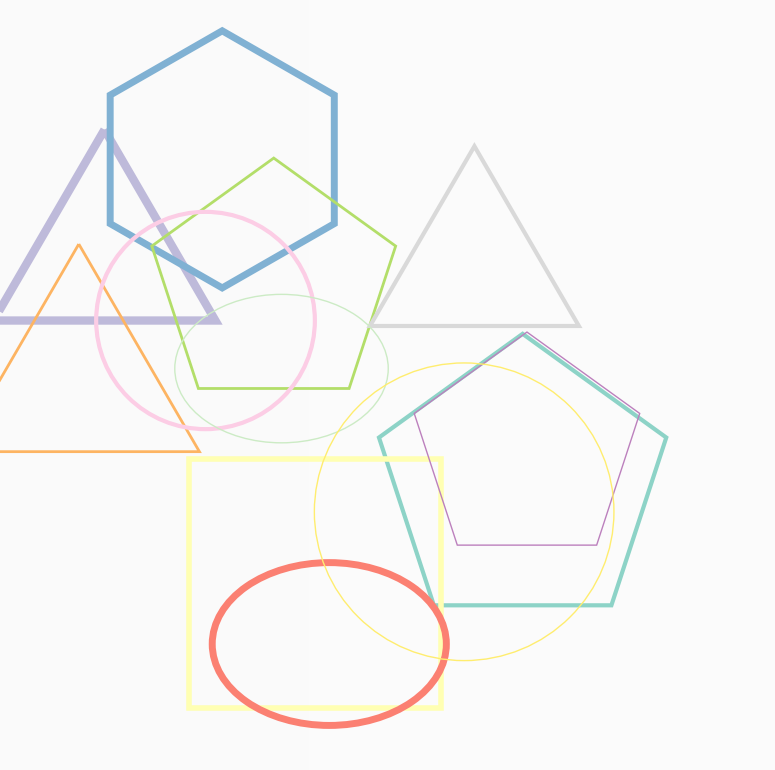[{"shape": "pentagon", "thickness": 1.5, "radius": 0.97, "center": [0.674, 0.372]}, {"shape": "square", "thickness": 2, "radius": 0.81, "center": [0.406, 0.243]}, {"shape": "triangle", "thickness": 3, "radius": 0.83, "center": [0.135, 0.666]}, {"shape": "oval", "thickness": 2.5, "radius": 0.76, "center": [0.425, 0.164]}, {"shape": "hexagon", "thickness": 2.5, "radius": 0.83, "center": [0.287, 0.793]}, {"shape": "triangle", "thickness": 1, "radius": 0.9, "center": [0.102, 0.503]}, {"shape": "pentagon", "thickness": 1, "radius": 0.83, "center": [0.353, 0.629]}, {"shape": "circle", "thickness": 1.5, "radius": 0.71, "center": [0.265, 0.584]}, {"shape": "triangle", "thickness": 1.5, "radius": 0.78, "center": [0.612, 0.654]}, {"shape": "pentagon", "thickness": 0.5, "radius": 0.76, "center": [0.68, 0.416]}, {"shape": "oval", "thickness": 0.5, "radius": 0.69, "center": [0.363, 0.521]}, {"shape": "circle", "thickness": 0.5, "radius": 0.97, "center": [0.599, 0.335]}]